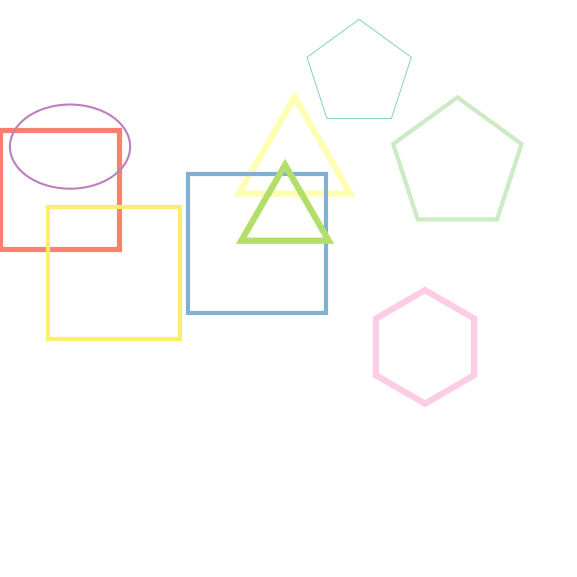[{"shape": "pentagon", "thickness": 0.5, "radius": 0.47, "center": [0.622, 0.871]}, {"shape": "triangle", "thickness": 3, "radius": 0.56, "center": [0.51, 0.72]}, {"shape": "square", "thickness": 2.5, "radius": 0.51, "center": [0.104, 0.671]}, {"shape": "square", "thickness": 2, "radius": 0.6, "center": [0.445, 0.577]}, {"shape": "triangle", "thickness": 3, "radius": 0.44, "center": [0.494, 0.626]}, {"shape": "hexagon", "thickness": 3, "radius": 0.49, "center": [0.736, 0.398]}, {"shape": "oval", "thickness": 1, "radius": 0.52, "center": [0.121, 0.745]}, {"shape": "pentagon", "thickness": 2, "radius": 0.58, "center": [0.792, 0.714]}, {"shape": "square", "thickness": 2, "radius": 0.57, "center": [0.198, 0.526]}]